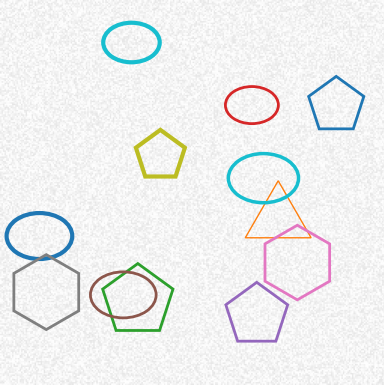[{"shape": "pentagon", "thickness": 2, "radius": 0.38, "center": [0.873, 0.726]}, {"shape": "oval", "thickness": 3, "radius": 0.43, "center": [0.102, 0.387]}, {"shape": "triangle", "thickness": 1, "radius": 0.49, "center": [0.723, 0.432]}, {"shape": "pentagon", "thickness": 2, "radius": 0.48, "center": [0.358, 0.219]}, {"shape": "oval", "thickness": 2, "radius": 0.34, "center": [0.654, 0.727]}, {"shape": "pentagon", "thickness": 2, "radius": 0.42, "center": [0.667, 0.182]}, {"shape": "oval", "thickness": 2, "radius": 0.43, "center": [0.32, 0.234]}, {"shape": "hexagon", "thickness": 2, "radius": 0.48, "center": [0.772, 0.318]}, {"shape": "hexagon", "thickness": 2, "radius": 0.49, "center": [0.12, 0.241]}, {"shape": "pentagon", "thickness": 3, "radius": 0.33, "center": [0.417, 0.596]}, {"shape": "oval", "thickness": 2.5, "radius": 0.46, "center": [0.684, 0.537]}, {"shape": "oval", "thickness": 3, "radius": 0.37, "center": [0.342, 0.89]}]